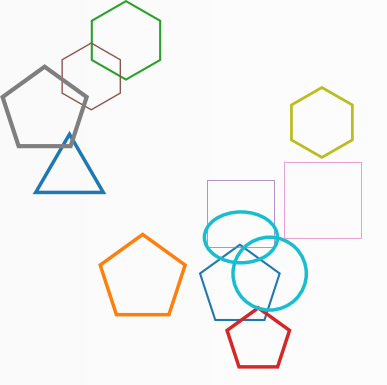[{"shape": "triangle", "thickness": 2.5, "radius": 0.5, "center": [0.179, 0.551]}, {"shape": "pentagon", "thickness": 1.5, "radius": 0.54, "center": [0.619, 0.256]}, {"shape": "pentagon", "thickness": 2.5, "radius": 0.58, "center": [0.368, 0.276]}, {"shape": "hexagon", "thickness": 1.5, "radius": 0.51, "center": [0.325, 0.895]}, {"shape": "pentagon", "thickness": 2.5, "radius": 0.42, "center": [0.667, 0.116]}, {"shape": "square", "thickness": 0.5, "radius": 0.43, "center": [0.621, 0.446]}, {"shape": "hexagon", "thickness": 1, "radius": 0.43, "center": [0.235, 0.802]}, {"shape": "square", "thickness": 0.5, "radius": 0.49, "center": [0.832, 0.481]}, {"shape": "pentagon", "thickness": 3, "radius": 0.57, "center": [0.115, 0.713]}, {"shape": "hexagon", "thickness": 2, "radius": 0.45, "center": [0.831, 0.682]}, {"shape": "circle", "thickness": 2.5, "radius": 0.47, "center": [0.696, 0.289]}, {"shape": "oval", "thickness": 2.5, "radius": 0.47, "center": [0.622, 0.383]}]